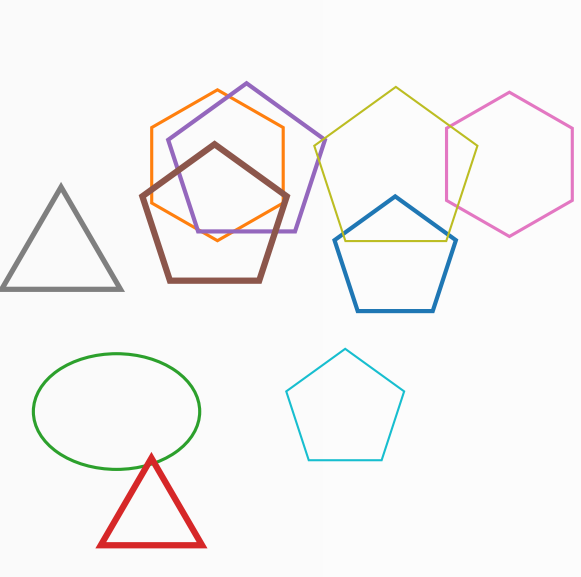[{"shape": "pentagon", "thickness": 2, "radius": 0.55, "center": [0.68, 0.549]}, {"shape": "hexagon", "thickness": 1.5, "radius": 0.65, "center": [0.374, 0.713]}, {"shape": "oval", "thickness": 1.5, "radius": 0.72, "center": [0.2, 0.286]}, {"shape": "triangle", "thickness": 3, "radius": 0.5, "center": [0.261, 0.105]}, {"shape": "pentagon", "thickness": 2, "radius": 0.71, "center": [0.424, 0.713]}, {"shape": "pentagon", "thickness": 3, "radius": 0.65, "center": [0.369, 0.619]}, {"shape": "hexagon", "thickness": 1.5, "radius": 0.62, "center": [0.876, 0.715]}, {"shape": "triangle", "thickness": 2.5, "radius": 0.59, "center": [0.105, 0.557]}, {"shape": "pentagon", "thickness": 1, "radius": 0.74, "center": [0.681, 0.701]}, {"shape": "pentagon", "thickness": 1, "radius": 0.53, "center": [0.594, 0.288]}]